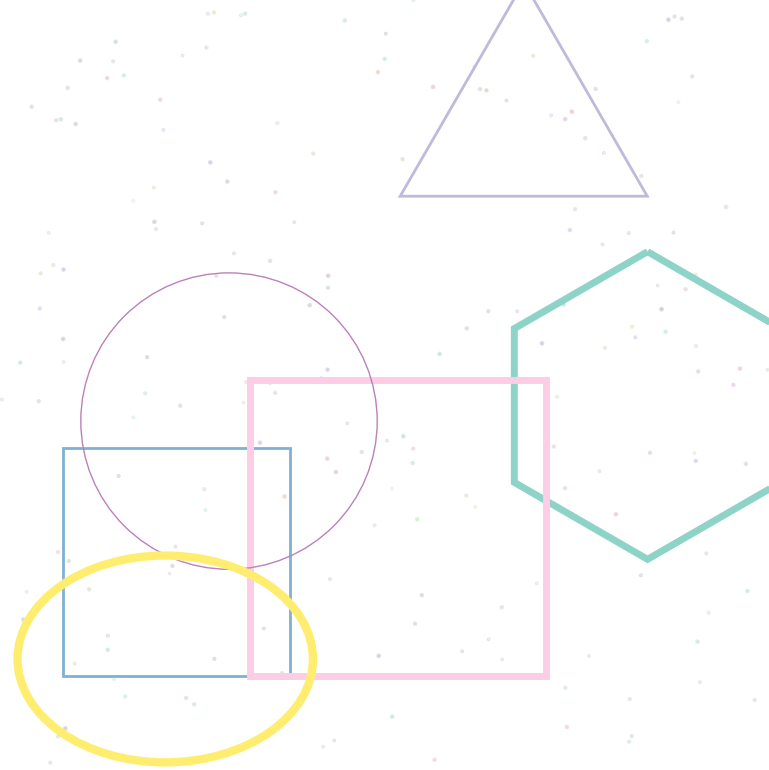[{"shape": "hexagon", "thickness": 2.5, "radius": 1.0, "center": [0.841, 0.473]}, {"shape": "triangle", "thickness": 1, "radius": 0.93, "center": [0.68, 0.838]}, {"shape": "square", "thickness": 1, "radius": 0.74, "center": [0.229, 0.27]}, {"shape": "square", "thickness": 2.5, "radius": 0.96, "center": [0.517, 0.314]}, {"shape": "circle", "thickness": 0.5, "radius": 0.96, "center": [0.297, 0.453]}, {"shape": "oval", "thickness": 3, "radius": 0.96, "center": [0.215, 0.144]}]